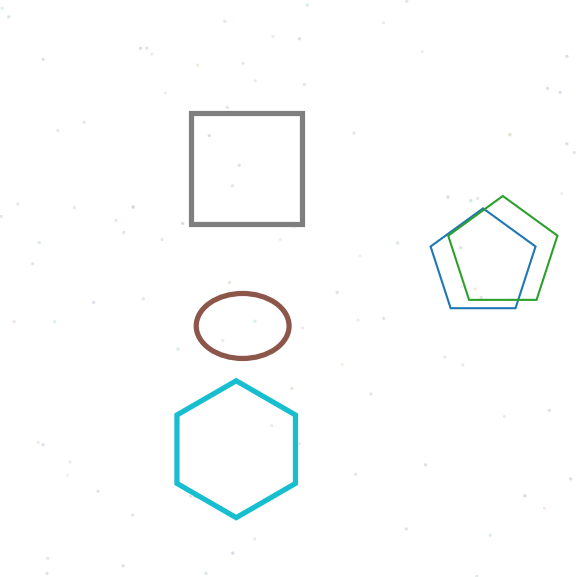[{"shape": "pentagon", "thickness": 1, "radius": 0.48, "center": [0.836, 0.543]}, {"shape": "pentagon", "thickness": 1, "radius": 0.5, "center": [0.871, 0.56]}, {"shape": "oval", "thickness": 2.5, "radius": 0.4, "center": [0.42, 0.435]}, {"shape": "square", "thickness": 2.5, "radius": 0.48, "center": [0.427, 0.707]}, {"shape": "hexagon", "thickness": 2.5, "radius": 0.59, "center": [0.409, 0.221]}]